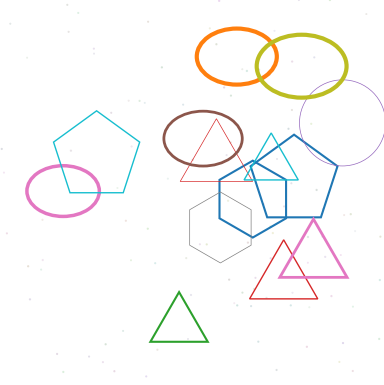[{"shape": "pentagon", "thickness": 1.5, "radius": 0.59, "center": [0.764, 0.532]}, {"shape": "hexagon", "thickness": 1.5, "radius": 0.5, "center": [0.657, 0.483]}, {"shape": "oval", "thickness": 3, "radius": 0.52, "center": [0.615, 0.853]}, {"shape": "triangle", "thickness": 1.5, "radius": 0.43, "center": [0.465, 0.155]}, {"shape": "triangle", "thickness": 1, "radius": 0.51, "center": [0.737, 0.275]}, {"shape": "triangle", "thickness": 0.5, "radius": 0.54, "center": [0.562, 0.583]}, {"shape": "circle", "thickness": 0.5, "radius": 0.56, "center": [0.89, 0.681]}, {"shape": "oval", "thickness": 2, "radius": 0.51, "center": [0.527, 0.64]}, {"shape": "oval", "thickness": 2.5, "radius": 0.47, "center": [0.164, 0.504]}, {"shape": "triangle", "thickness": 2, "radius": 0.5, "center": [0.814, 0.33]}, {"shape": "hexagon", "thickness": 0.5, "radius": 0.46, "center": [0.572, 0.409]}, {"shape": "oval", "thickness": 3, "radius": 0.58, "center": [0.783, 0.828]}, {"shape": "triangle", "thickness": 1, "radius": 0.41, "center": [0.704, 0.573]}, {"shape": "pentagon", "thickness": 1, "radius": 0.59, "center": [0.251, 0.595]}]